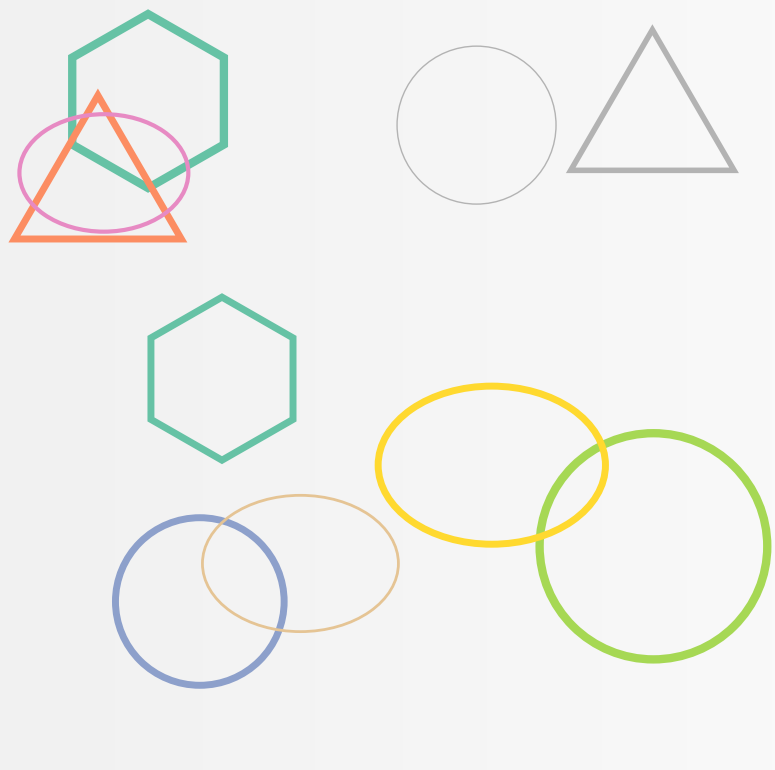[{"shape": "hexagon", "thickness": 3, "radius": 0.56, "center": [0.191, 0.869]}, {"shape": "hexagon", "thickness": 2.5, "radius": 0.53, "center": [0.286, 0.508]}, {"shape": "triangle", "thickness": 2.5, "radius": 0.62, "center": [0.126, 0.752]}, {"shape": "circle", "thickness": 2.5, "radius": 0.54, "center": [0.258, 0.219]}, {"shape": "oval", "thickness": 1.5, "radius": 0.54, "center": [0.134, 0.775]}, {"shape": "circle", "thickness": 3, "radius": 0.73, "center": [0.843, 0.291]}, {"shape": "oval", "thickness": 2.5, "radius": 0.73, "center": [0.635, 0.396]}, {"shape": "oval", "thickness": 1, "radius": 0.63, "center": [0.388, 0.268]}, {"shape": "circle", "thickness": 0.5, "radius": 0.51, "center": [0.615, 0.838]}, {"shape": "triangle", "thickness": 2, "radius": 0.61, "center": [0.842, 0.84]}]